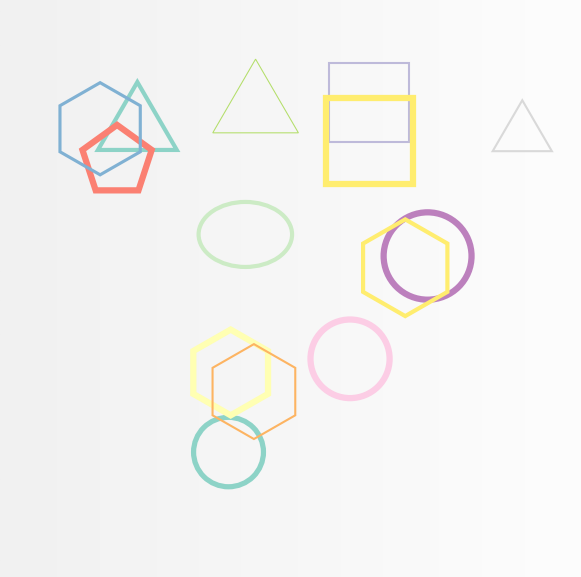[{"shape": "circle", "thickness": 2.5, "radius": 0.3, "center": [0.393, 0.216]}, {"shape": "triangle", "thickness": 2, "radius": 0.39, "center": [0.236, 0.779]}, {"shape": "hexagon", "thickness": 3, "radius": 0.37, "center": [0.397, 0.354]}, {"shape": "square", "thickness": 1, "radius": 0.34, "center": [0.634, 0.821]}, {"shape": "pentagon", "thickness": 3, "radius": 0.31, "center": [0.201, 0.72]}, {"shape": "hexagon", "thickness": 1.5, "radius": 0.4, "center": [0.172, 0.776]}, {"shape": "hexagon", "thickness": 1, "radius": 0.41, "center": [0.437, 0.321]}, {"shape": "triangle", "thickness": 0.5, "radius": 0.43, "center": [0.44, 0.812]}, {"shape": "circle", "thickness": 3, "radius": 0.34, "center": [0.602, 0.378]}, {"shape": "triangle", "thickness": 1, "radius": 0.29, "center": [0.899, 0.767]}, {"shape": "circle", "thickness": 3, "radius": 0.38, "center": [0.736, 0.556]}, {"shape": "oval", "thickness": 2, "radius": 0.4, "center": [0.422, 0.593]}, {"shape": "hexagon", "thickness": 2, "radius": 0.42, "center": [0.697, 0.536]}, {"shape": "square", "thickness": 3, "radius": 0.37, "center": [0.635, 0.754]}]